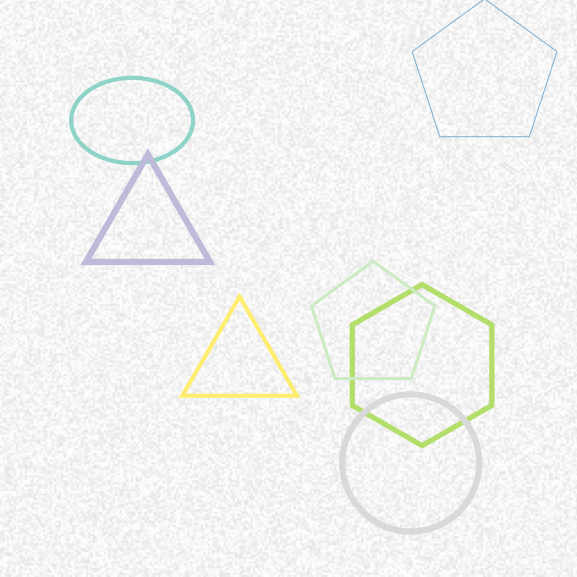[{"shape": "oval", "thickness": 2, "radius": 0.53, "center": [0.229, 0.791]}, {"shape": "triangle", "thickness": 3, "radius": 0.62, "center": [0.256, 0.608]}, {"shape": "pentagon", "thickness": 0.5, "radius": 0.66, "center": [0.839, 0.869]}, {"shape": "hexagon", "thickness": 2.5, "radius": 0.7, "center": [0.731, 0.367]}, {"shape": "circle", "thickness": 3, "radius": 0.59, "center": [0.711, 0.197]}, {"shape": "pentagon", "thickness": 1.5, "radius": 0.56, "center": [0.646, 0.435]}, {"shape": "triangle", "thickness": 2, "radius": 0.57, "center": [0.415, 0.371]}]